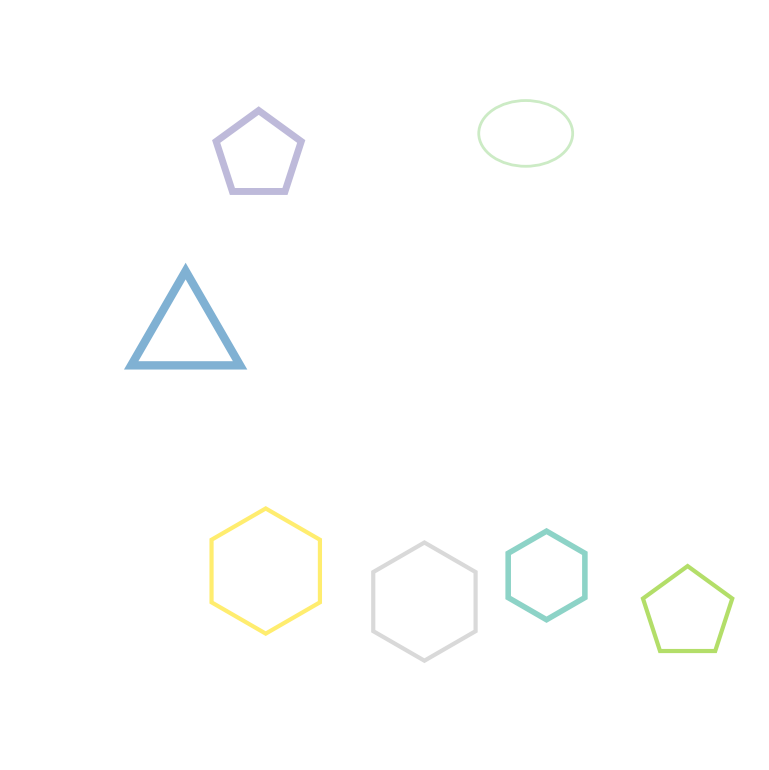[{"shape": "hexagon", "thickness": 2, "radius": 0.29, "center": [0.71, 0.253]}, {"shape": "pentagon", "thickness": 2.5, "radius": 0.29, "center": [0.336, 0.798]}, {"shape": "triangle", "thickness": 3, "radius": 0.41, "center": [0.241, 0.566]}, {"shape": "pentagon", "thickness": 1.5, "radius": 0.3, "center": [0.893, 0.204]}, {"shape": "hexagon", "thickness": 1.5, "radius": 0.38, "center": [0.551, 0.219]}, {"shape": "oval", "thickness": 1, "radius": 0.3, "center": [0.683, 0.827]}, {"shape": "hexagon", "thickness": 1.5, "radius": 0.41, "center": [0.345, 0.258]}]